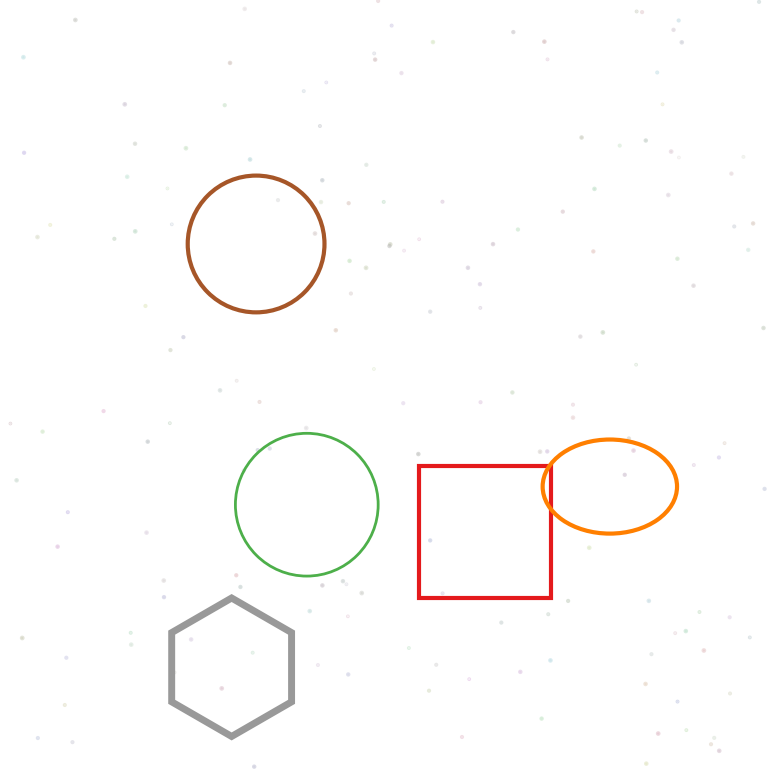[{"shape": "square", "thickness": 1.5, "radius": 0.43, "center": [0.63, 0.31]}, {"shape": "circle", "thickness": 1, "radius": 0.46, "center": [0.398, 0.345]}, {"shape": "oval", "thickness": 1.5, "radius": 0.44, "center": [0.792, 0.368]}, {"shape": "circle", "thickness": 1.5, "radius": 0.44, "center": [0.333, 0.683]}, {"shape": "hexagon", "thickness": 2.5, "radius": 0.45, "center": [0.301, 0.133]}]